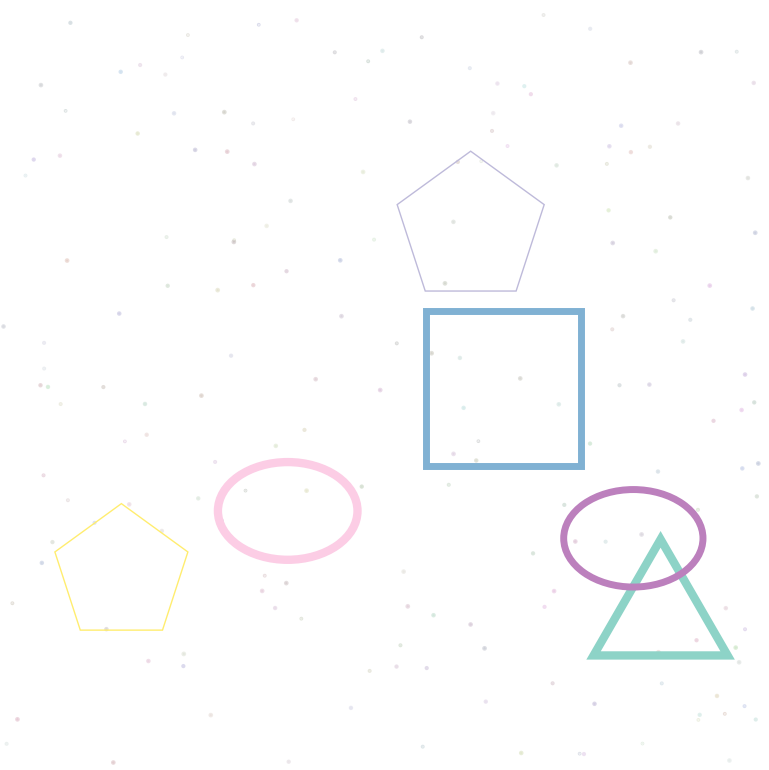[{"shape": "triangle", "thickness": 3, "radius": 0.5, "center": [0.858, 0.199]}, {"shape": "pentagon", "thickness": 0.5, "radius": 0.5, "center": [0.611, 0.703]}, {"shape": "square", "thickness": 2.5, "radius": 0.5, "center": [0.653, 0.496]}, {"shape": "oval", "thickness": 3, "radius": 0.45, "center": [0.374, 0.336]}, {"shape": "oval", "thickness": 2.5, "radius": 0.45, "center": [0.823, 0.301]}, {"shape": "pentagon", "thickness": 0.5, "radius": 0.45, "center": [0.158, 0.255]}]